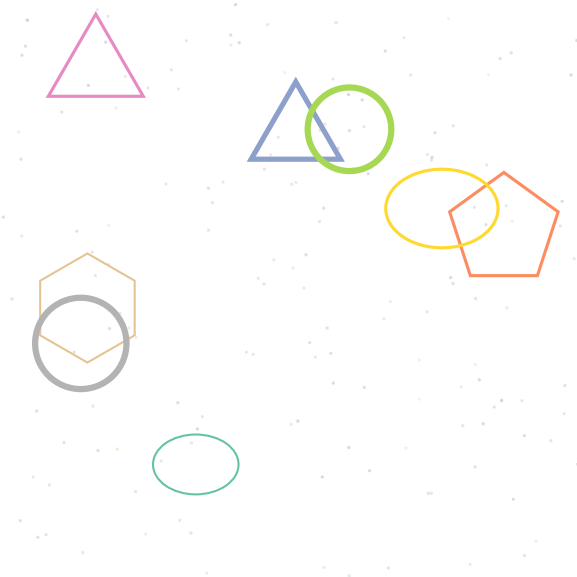[{"shape": "oval", "thickness": 1, "radius": 0.37, "center": [0.339, 0.195]}, {"shape": "pentagon", "thickness": 1.5, "radius": 0.49, "center": [0.873, 0.602]}, {"shape": "triangle", "thickness": 2.5, "radius": 0.45, "center": [0.512, 0.768]}, {"shape": "triangle", "thickness": 1.5, "radius": 0.47, "center": [0.166, 0.88]}, {"shape": "circle", "thickness": 3, "radius": 0.36, "center": [0.605, 0.775]}, {"shape": "oval", "thickness": 1.5, "radius": 0.49, "center": [0.765, 0.638]}, {"shape": "hexagon", "thickness": 1, "radius": 0.47, "center": [0.151, 0.466]}, {"shape": "circle", "thickness": 3, "radius": 0.4, "center": [0.14, 0.404]}]